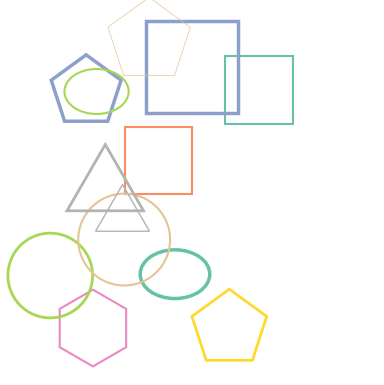[{"shape": "square", "thickness": 1.5, "radius": 0.44, "center": [0.674, 0.767]}, {"shape": "oval", "thickness": 2.5, "radius": 0.45, "center": [0.454, 0.288]}, {"shape": "square", "thickness": 1.5, "radius": 0.43, "center": [0.413, 0.584]}, {"shape": "pentagon", "thickness": 2.5, "radius": 0.48, "center": [0.224, 0.762]}, {"shape": "square", "thickness": 2.5, "radius": 0.6, "center": [0.499, 0.825]}, {"shape": "hexagon", "thickness": 1.5, "radius": 0.5, "center": [0.241, 0.148]}, {"shape": "circle", "thickness": 2, "radius": 0.55, "center": [0.131, 0.284]}, {"shape": "oval", "thickness": 1.5, "radius": 0.42, "center": [0.251, 0.762]}, {"shape": "pentagon", "thickness": 2, "radius": 0.51, "center": [0.596, 0.147]}, {"shape": "circle", "thickness": 1.5, "radius": 0.6, "center": [0.323, 0.378]}, {"shape": "pentagon", "thickness": 0.5, "radius": 0.56, "center": [0.387, 0.895]}, {"shape": "triangle", "thickness": 1, "radius": 0.4, "center": [0.318, 0.44]}, {"shape": "triangle", "thickness": 2, "radius": 0.57, "center": [0.273, 0.51]}]